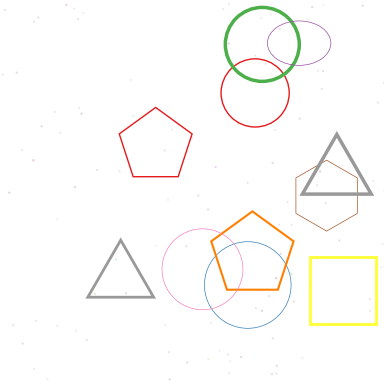[{"shape": "circle", "thickness": 1, "radius": 0.44, "center": [0.663, 0.759]}, {"shape": "pentagon", "thickness": 1, "radius": 0.5, "center": [0.404, 0.621]}, {"shape": "circle", "thickness": 0.5, "radius": 0.56, "center": [0.644, 0.26]}, {"shape": "circle", "thickness": 2.5, "radius": 0.48, "center": [0.681, 0.885]}, {"shape": "oval", "thickness": 0.5, "radius": 0.41, "center": [0.777, 0.888]}, {"shape": "pentagon", "thickness": 1.5, "radius": 0.56, "center": [0.656, 0.338]}, {"shape": "square", "thickness": 2, "radius": 0.43, "center": [0.891, 0.245]}, {"shape": "hexagon", "thickness": 0.5, "radius": 0.46, "center": [0.848, 0.492]}, {"shape": "circle", "thickness": 0.5, "radius": 0.53, "center": [0.526, 0.301]}, {"shape": "triangle", "thickness": 2, "radius": 0.49, "center": [0.314, 0.277]}, {"shape": "triangle", "thickness": 2.5, "radius": 0.52, "center": [0.875, 0.548]}]